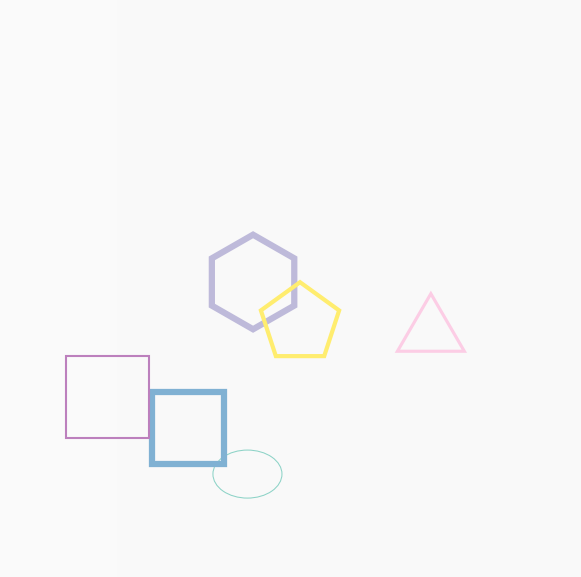[{"shape": "oval", "thickness": 0.5, "radius": 0.3, "center": [0.426, 0.178]}, {"shape": "hexagon", "thickness": 3, "radius": 0.41, "center": [0.435, 0.511]}, {"shape": "square", "thickness": 3, "radius": 0.31, "center": [0.323, 0.258]}, {"shape": "triangle", "thickness": 1.5, "radius": 0.33, "center": [0.741, 0.424]}, {"shape": "square", "thickness": 1, "radius": 0.35, "center": [0.185, 0.311]}, {"shape": "pentagon", "thickness": 2, "radius": 0.35, "center": [0.516, 0.44]}]